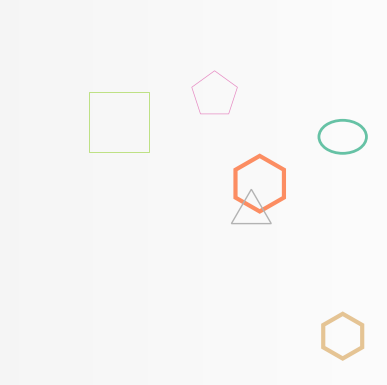[{"shape": "oval", "thickness": 2, "radius": 0.31, "center": [0.884, 0.645]}, {"shape": "hexagon", "thickness": 3, "radius": 0.36, "center": [0.67, 0.523]}, {"shape": "pentagon", "thickness": 0.5, "radius": 0.31, "center": [0.554, 0.754]}, {"shape": "square", "thickness": 0.5, "radius": 0.39, "center": [0.307, 0.683]}, {"shape": "hexagon", "thickness": 3, "radius": 0.29, "center": [0.884, 0.127]}, {"shape": "triangle", "thickness": 1, "radius": 0.3, "center": [0.649, 0.449]}]